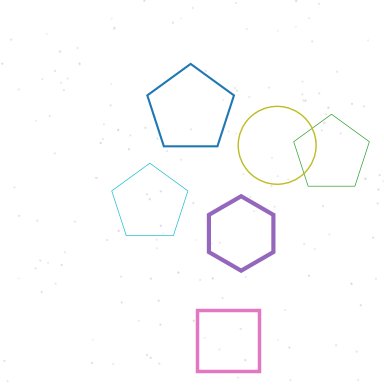[{"shape": "pentagon", "thickness": 1.5, "radius": 0.59, "center": [0.495, 0.716]}, {"shape": "pentagon", "thickness": 0.5, "radius": 0.52, "center": [0.861, 0.6]}, {"shape": "hexagon", "thickness": 3, "radius": 0.48, "center": [0.626, 0.394]}, {"shape": "square", "thickness": 2.5, "radius": 0.4, "center": [0.592, 0.116]}, {"shape": "circle", "thickness": 1, "radius": 0.51, "center": [0.72, 0.623]}, {"shape": "pentagon", "thickness": 0.5, "radius": 0.52, "center": [0.389, 0.472]}]